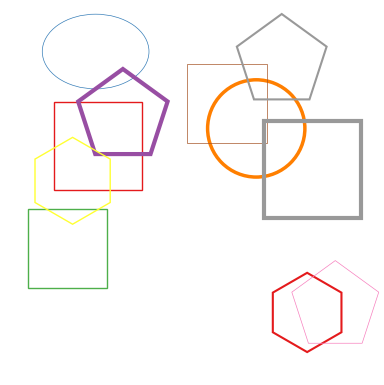[{"shape": "hexagon", "thickness": 1.5, "radius": 0.51, "center": [0.798, 0.188]}, {"shape": "square", "thickness": 1, "radius": 0.57, "center": [0.254, 0.621]}, {"shape": "oval", "thickness": 0.5, "radius": 0.69, "center": [0.248, 0.866]}, {"shape": "square", "thickness": 1, "radius": 0.51, "center": [0.176, 0.354]}, {"shape": "pentagon", "thickness": 3, "radius": 0.61, "center": [0.319, 0.699]}, {"shape": "circle", "thickness": 2.5, "radius": 0.63, "center": [0.666, 0.666]}, {"shape": "hexagon", "thickness": 1, "radius": 0.56, "center": [0.189, 0.53]}, {"shape": "square", "thickness": 0.5, "radius": 0.51, "center": [0.59, 0.731]}, {"shape": "pentagon", "thickness": 0.5, "radius": 0.59, "center": [0.871, 0.204]}, {"shape": "pentagon", "thickness": 1.5, "radius": 0.61, "center": [0.732, 0.841]}, {"shape": "square", "thickness": 3, "radius": 0.63, "center": [0.812, 0.56]}]